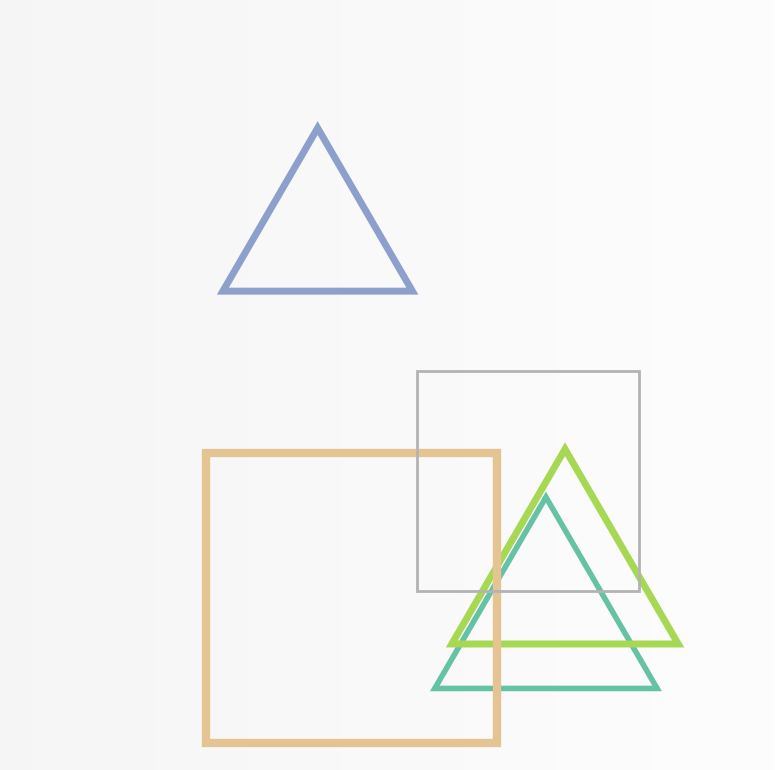[{"shape": "triangle", "thickness": 2, "radius": 0.83, "center": [0.704, 0.189]}, {"shape": "triangle", "thickness": 2.5, "radius": 0.71, "center": [0.41, 0.692]}, {"shape": "triangle", "thickness": 2.5, "radius": 0.84, "center": [0.729, 0.248]}, {"shape": "square", "thickness": 3, "radius": 0.94, "center": [0.454, 0.223]}, {"shape": "square", "thickness": 1, "radius": 0.72, "center": [0.681, 0.376]}]